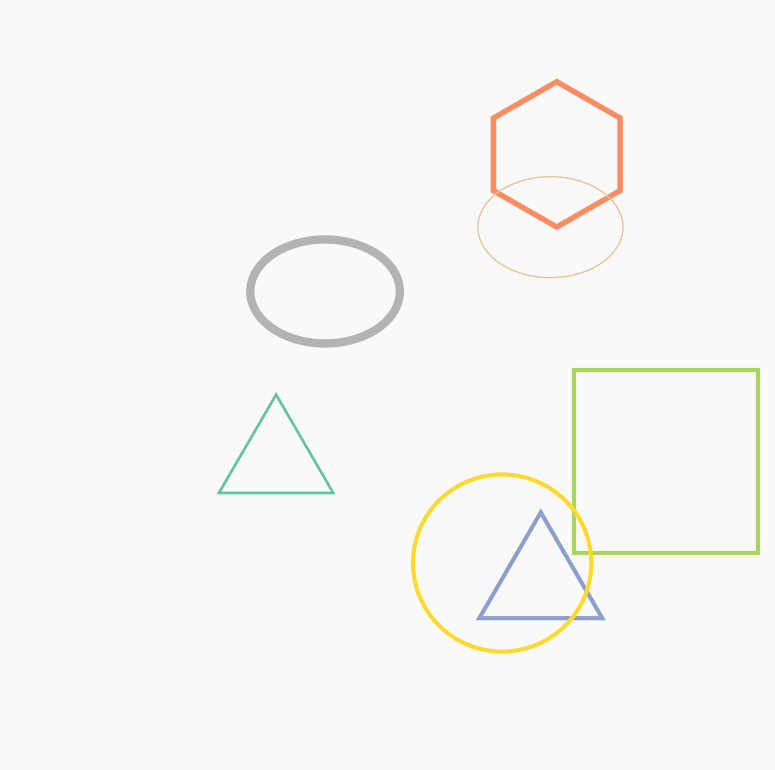[{"shape": "triangle", "thickness": 1, "radius": 0.43, "center": [0.356, 0.402]}, {"shape": "hexagon", "thickness": 2, "radius": 0.47, "center": [0.718, 0.8]}, {"shape": "triangle", "thickness": 1.5, "radius": 0.46, "center": [0.698, 0.243]}, {"shape": "square", "thickness": 1.5, "radius": 0.59, "center": [0.86, 0.401]}, {"shape": "circle", "thickness": 1.5, "radius": 0.58, "center": [0.648, 0.269]}, {"shape": "oval", "thickness": 0.5, "radius": 0.47, "center": [0.71, 0.705]}, {"shape": "oval", "thickness": 3, "radius": 0.48, "center": [0.419, 0.621]}]